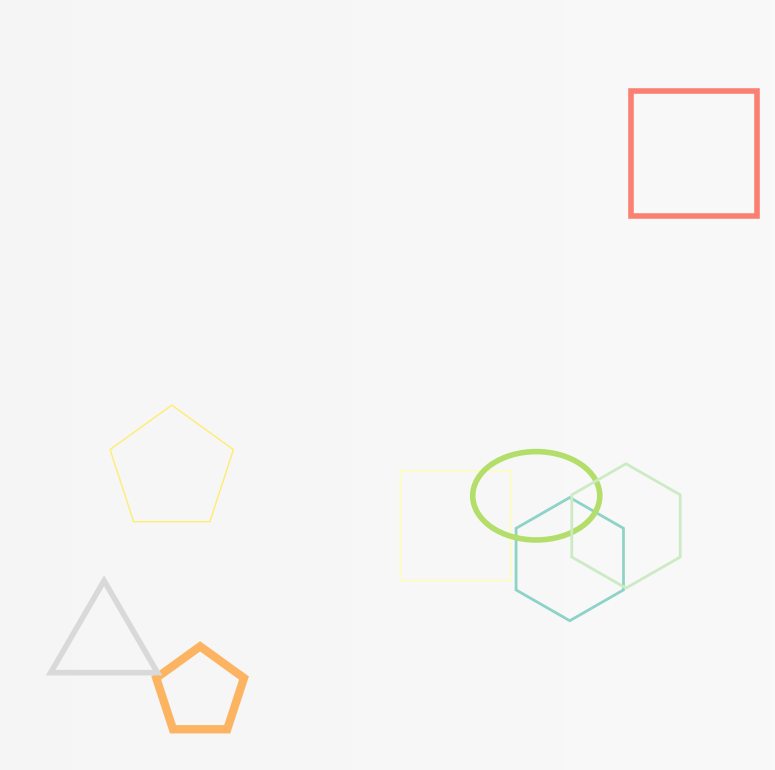[{"shape": "hexagon", "thickness": 1, "radius": 0.4, "center": [0.735, 0.274]}, {"shape": "square", "thickness": 0.5, "radius": 0.36, "center": [0.587, 0.318]}, {"shape": "square", "thickness": 2, "radius": 0.4, "center": [0.895, 0.8]}, {"shape": "pentagon", "thickness": 3, "radius": 0.3, "center": [0.258, 0.101]}, {"shape": "oval", "thickness": 2, "radius": 0.41, "center": [0.692, 0.356]}, {"shape": "triangle", "thickness": 2, "radius": 0.4, "center": [0.134, 0.166]}, {"shape": "hexagon", "thickness": 1, "radius": 0.4, "center": [0.808, 0.317]}, {"shape": "pentagon", "thickness": 0.5, "radius": 0.42, "center": [0.222, 0.39]}]